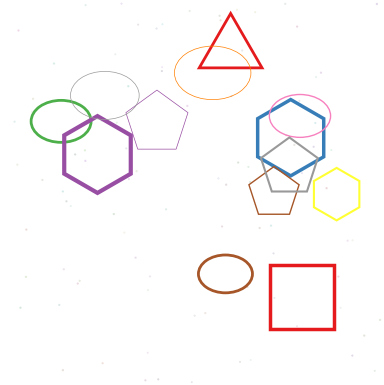[{"shape": "square", "thickness": 2.5, "radius": 0.41, "center": [0.785, 0.229]}, {"shape": "triangle", "thickness": 2, "radius": 0.47, "center": [0.599, 0.871]}, {"shape": "hexagon", "thickness": 2.5, "radius": 0.5, "center": [0.755, 0.642]}, {"shape": "oval", "thickness": 2, "radius": 0.39, "center": [0.159, 0.685]}, {"shape": "pentagon", "thickness": 0.5, "radius": 0.42, "center": [0.408, 0.681]}, {"shape": "hexagon", "thickness": 3, "radius": 0.5, "center": [0.253, 0.599]}, {"shape": "oval", "thickness": 0.5, "radius": 0.5, "center": [0.552, 0.811]}, {"shape": "hexagon", "thickness": 1.5, "radius": 0.34, "center": [0.874, 0.496]}, {"shape": "oval", "thickness": 2, "radius": 0.35, "center": [0.586, 0.289]}, {"shape": "pentagon", "thickness": 1, "radius": 0.34, "center": [0.712, 0.499]}, {"shape": "oval", "thickness": 1, "radius": 0.4, "center": [0.779, 0.699]}, {"shape": "pentagon", "thickness": 1.5, "radius": 0.39, "center": [0.752, 0.565]}, {"shape": "oval", "thickness": 0.5, "radius": 0.45, "center": [0.272, 0.752]}]